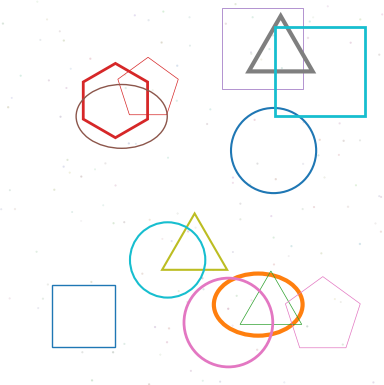[{"shape": "square", "thickness": 1, "radius": 0.41, "center": [0.218, 0.179]}, {"shape": "circle", "thickness": 1.5, "radius": 0.55, "center": [0.711, 0.609]}, {"shape": "oval", "thickness": 3, "radius": 0.58, "center": [0.671, 0.209]}, {"shape": "triangle", "thickness": 0.5, "radius": 0.46, "center": [0.704, 0.204]}, {"shape": "hexagon", "thickness": 2, "radius": 0.48, "center": [0.3, 0.739]}, {"shape": "pentagon", "thickness": 0.5, "radius": 0.41, "center": [0.385, 0.769]}, {"shape": "square", "thickness": 0.5, "radius": 0.53, "center": [0.681, 0.874]}, {"shape": "oval", "thickness": 1, "radius": 0.59, "center": [0.316, 0.698]}, {"shape": "circle", "thickness": 2, "radius": 0.58, "center": [0.593, 0.162]}, {"shape": "pentagon", "thickness": 0.5, "radius": 0.51, "center": [0.839, 0.179]}, {"shape": "triangle", "thickness": 3, "radius": 0.48, "center": [0.729, 0.862]}, {"shape": "triangle", "thickness": 1.5, "radius": 0.49, "center": [0.506, 0.348]}, {"shape": "square", "thickness": 2, "radius": 0.58, "center": [0.831, 0.814]}, {"shape": "circle", "thickness": 1.5, "radius": 0.49, "center": [0.435, 0.325]}]